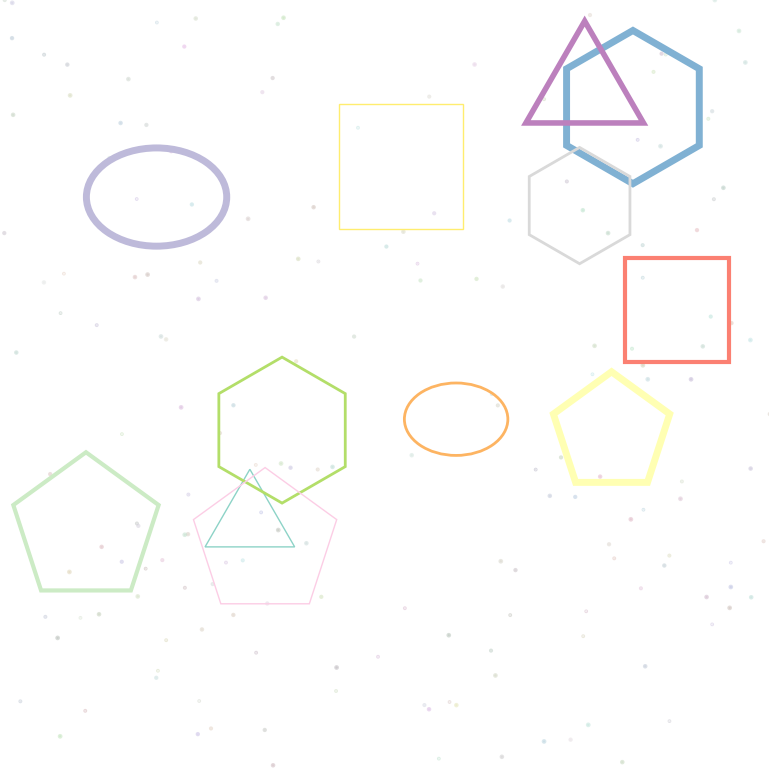[{"shape": "triangle", "thickness": 0.5, "radius": 0.34, "center": [0.324, 0.323]}, {"shape": "pentagon", "thickness": 2.5, "radius": 0.4, "center": [0.794, 0.438]}, {"shape": "oval", "thickness": 2.5, "radius": 0.46, "center": [0.203, 0.744]}, {"shape": "square", "thickness": 1.5, "radius": 0.34, "center": [0.879, 0.597]}, {"shape": "hexagon", "thickness": 2.5, "radius": 0.5, "center": [0.822, 0.861]}, {"shape": "oval", "thickness": 1, "radius": 0.34, "center": [0.592, 0.456]}, {"shape": "hexagon", "thickness": 1, "radius": 0.47, "center": [0.366, 0.441]}, {"shape": "pentagon", "thickness": 0.5, "radius": 0.49, "center": [0.344, 0.295]}, {"shape": "hexagon", "thickness": 1, "radius": 0.38, "center": [0.753, 0.733]}, {"shape": "triangle", "thickness": 2, "radius": 0.44, "center": [0.759, 0.884]}, {"shape": "pentagon", "thickness": 1.5, "radius": 0.5, "center": [0.112, 0.313]}, {"shape": "square", "thickness": 0.5, "radius": 0.4, "center": [0.521, 0.783]}]